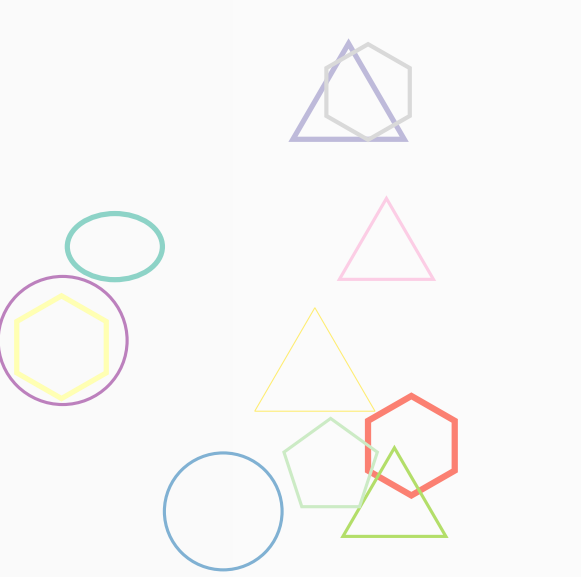[{"shape": "oval", "thickness": 2.5, "radius": 0.41, "center": [0.198, 0.572]}, {"shape": "hexagon", "thickness": 2.5, "radius": 0.44, "center": [0.106, 0.398]}, {"shape": "triangle", "thickness": 2.5, "radius": 0.55, "center": [0.6, 0.813]}, {"shape": "hexagon", "thickness": 3, "radius": 0.43, "center": [0.708, 0.227]}, {"shape": "circle", "thickness": 1.5, "radius": 0.51, "center": [0.384, 0.114]}, {"shape": "triangle", "thickness": 1.5, "radius": 0.51, "center": [0.679, 0.121]}, {"shape": "triangle", "thickness": 1.5, "radius": 0.47, "center": [0.665, 0.562]}, {"shape": "hexagon", "thickness": 2, "radius": 0.41, "center": [0.633, 0.84]}, {"shape": "circle", "thickness": 1.5, "radius": 0.55, "center": [0.108, 0.41]}, {"shape": "pentagon", "thickness": 1.5, "radius": 0.42, "center": [0.569, 0.19]}, {"shape": "triangle", "thickness": 0.5, "radius": 0.6, "center": [0.542, 0.347]}]